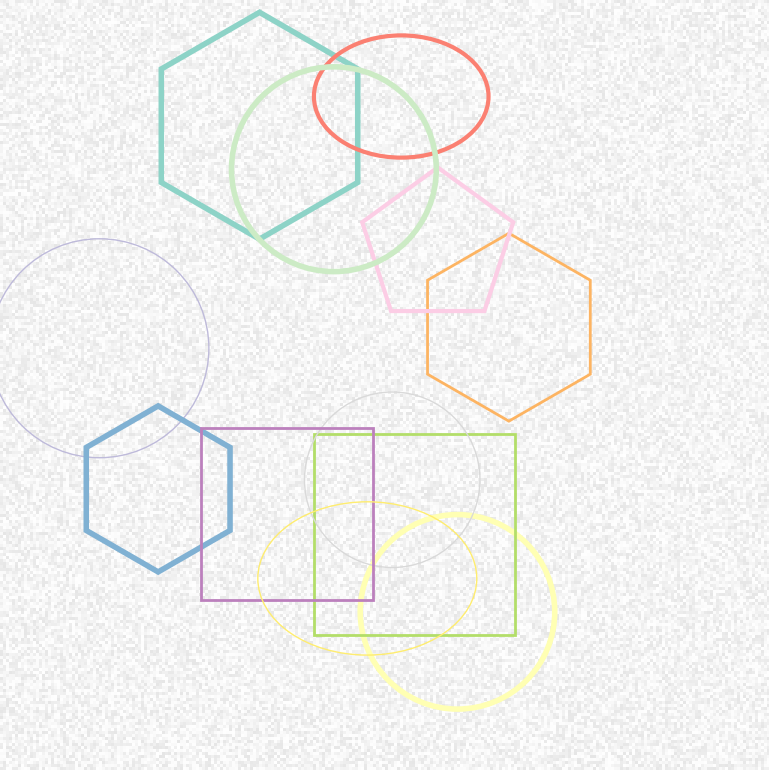[{"shape": "hexagon", "thickness": 2, "radius": 0.74, "center": [0.337, 0.837]}, {"shape": "circle", "thickness": 2, "radius": 0.63, "center": [0.594, 0.205]}, {"shape": "circle", "thickness": 0.5, "radius": 0.71, "center": [0.129, 0.548]}, {"shape": "oval", "thickness": 1.5, "radius": 0.57, "center": [0.521, 0.875]}, {"shape": "hexagon", "thickness": 2, "radius": 0.54, "center": [0.205, 0.365]}, {"shape": "hexagon", "thickness": 1, "radius": 0.61, "center": [0.661, 0.575]}, {"shape": "square", "thickness": 1, "radius": 0.65, "center": [0.538, 0.306]}, {"shape": "pentagon", "thickness": 1.5, "radius": 0.52, "center": [0.568, 0.679]}, {"shape": "circle", "thickness": 0.5, "radius": 0.57, "center": [0.509, 0.377]}, {"shape": "square", "thickness": 1, "radius": 0.56, "center": [0.373, 0.333]}, {"shape": "circle", "thickness": 2, "radius": 0.66, "center": [0.434, 0.78]}, {"shape": "oval", "thickness": 0.5, "radius": 0.71, "center": [0.477, 0.249]}]